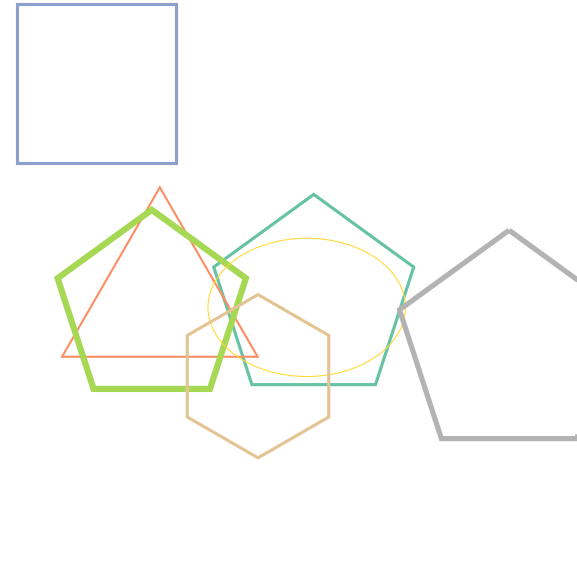[{"shape": "pentagon", "thickness": 1.5, "radius": 0.91, "center": [0.543, 0.48]}, {"shape": "triangle", "thickness": 1, "radius": 0.98, "center": [0.277, 0.479]}, {"shape": "square", "thickness": 1.5, "radius": 0.69, "center": [0.168, 0.854]}, {"shape": "pentagon", "thickness": 3, "radius": 0.86, "center": [0.263, 0.464]}, {"shape": "oval", "thickness": 0.5, "radius": 0.86, "center": [0.531, 0.467]}, {"shape": "hexagon", "thickness": 1.5, "radius": 0.71, "center": [0.447, 0.348]}, {"shape": "pentagon", "thickness": 2.5, "radius": 1.0, "center": [0.881, 0.401]}]